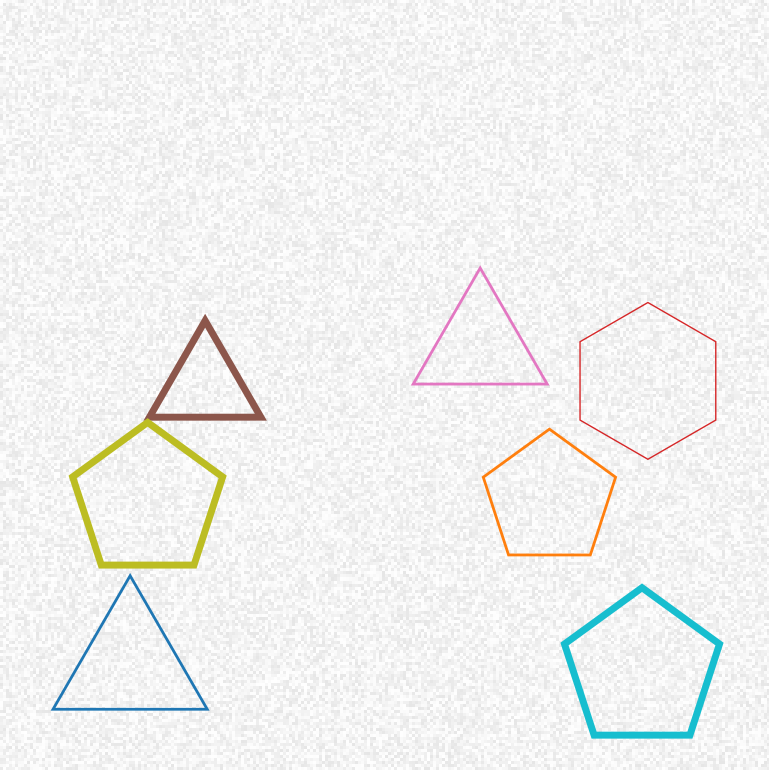[{"shape": "triangle", "thickness": 1, "radius": 0.58, "center": [0.169, 0.137]}, {"shape": "pentagon", "thickness": 1, "radius": 0.45, "center": [0.714, 0.352]}, {"shape": "hexagon", "thickness": 0.5, "radius": 0.51, "center": [0.841, 0.505]}, {"shape": "triangle", "thickness": 2.5, "radius": 0.42, "center": [0.266, 0.5]}, {"shape": "triangle", "thickness": 1, "radius": 0.5, "center": [0.624, 0.551]}, {"shape": "pentagon", "thickness": 2.5, "radius": 0.51, "center": [0.192, 0.349]}, {"shape": "pentagon", "thickness": 2.5, "radius": 0.53, "center": [0.834, 0.131]}]